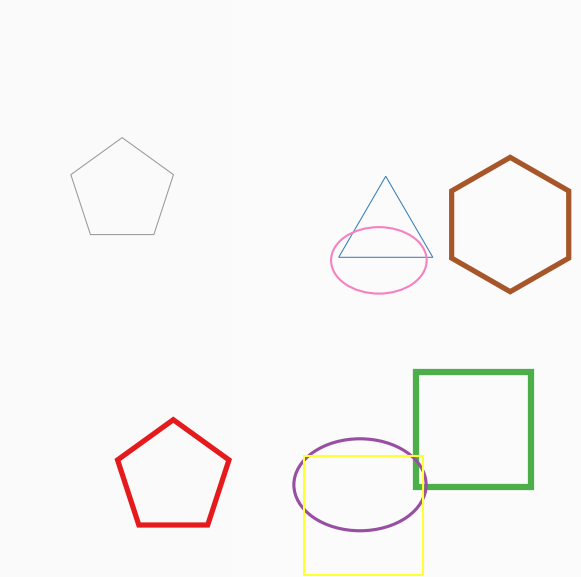[{"shape": "pentagon", "thickness": 2.5, "radius": 0.5, "center": [0.298, 0.172]}, {"shape": "triangle", "thickness": 0.5, "radius": 0.47, "center": [0.664, 0.6]}, {"shape": "square", "thickness": 3, "radius": 0.5, "center": [0.814, 0.255]}, {"shape": "oval", "thickness": 1.5, "radius": 0.57, "center": [0.619, 0.16]}, {"shape": "square", "thickness": 1, "radius": 0.51, "center": [0.625, 0.106]}, {"shape": "hexagon", "thickness": 2.5, "radius": 0.58, "center": [0.878, 0.61]}, {"shape": "oval", "thickness": 1, "radius": 0.41, "center": [0.652, 0.548]}, {"shape": "pentagon", "thickness": 0.5, "radius": 0.46, "center": [0.21, 0.668]}]